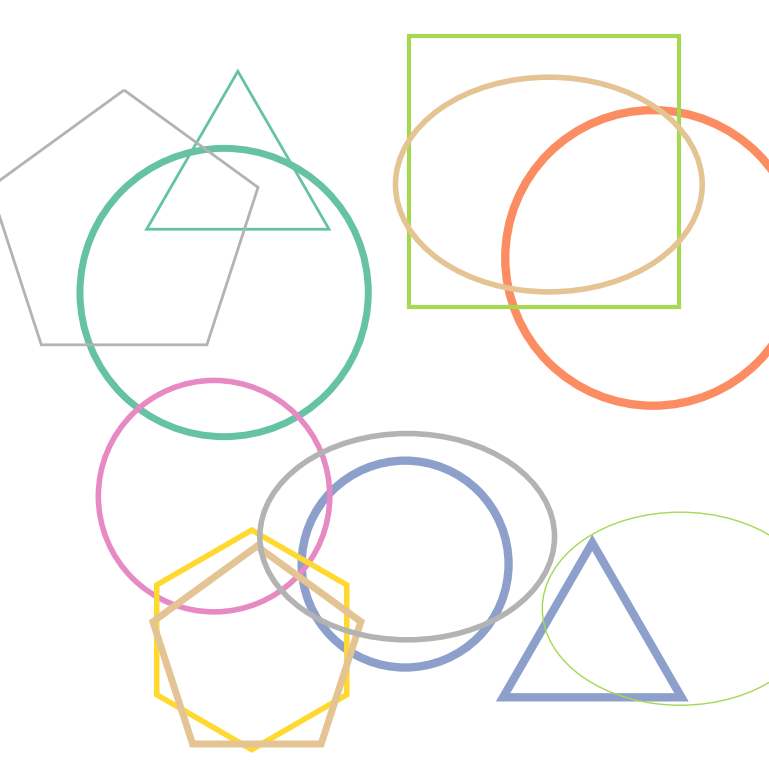[{"shape": "circle", "thickness": 2.5, "radius": 0.94, "center": [0.291, 0.62]}, {"shape": "triangle", "thickness": 1, "radius": 0.68, "center": [0.309, 0.771]}, {"shape": "circle", "thickness": 3, "radius": 0.96, "center": [0.848, 0.665]}, {"shape": "circle", "thickness": 3, "radius": 0.67, "center": [0.526, 0.267]}, {"shape": "triangle", "thickness": 3, "radius": 0.67, "center": [0.769, 0.161]}, {"shape": "circle", "thickness": 2, "radius": 0.75, "center": [0.278, 0.356]}, {"shape": "square", "thickness": 1.5, "radius": 0.88, "center": [0.706, 0.777]}, {"shape": "oval", "thickness": 0.5, "radius": 0.9, "center": [0.883, 0.209]}, {"shape": "hexagon", "thickness": 2, "radius": 0.71, "center": [0.327, 0.169]}, {"shape": "pentagon", "thickness": 2.5, "radius": 0.71, "center": [0.334, 0.149]}, {"shape": "oval", "thickness": 2, "radius": 1.0, "center": [0.713, 0.76]}, {"shape": "oval", "thickness": 2, "radius": 0.96, "center": [0.529, 0.303]}, {"shape": "pentagon", "thickness": 1, "radius": 0.91, "center": [0.161, 0.7]}]